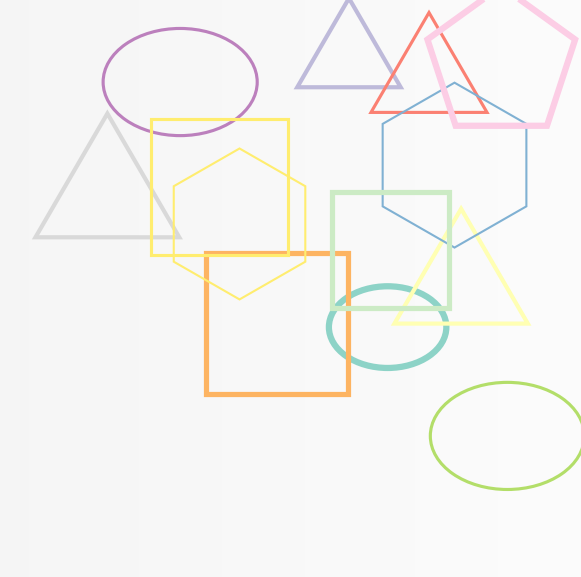[{"shape": "oval", "thickness": 3, "radius": 0.51, "center": [0.667, 0.433]}, {"shape": "triangle", "thickness": 2, "radius": 0.66, "center": [0.793, 0.505]}, {"shape": "triangle", "thickness": 2, "radius": 0.51, "center": [0.6, 0.899]}, {"shape": "triangle", "thickness": 1.5, "radius": 0.58, "center": [0.738, 0.862]}, {"shape": "hexagon", "thickness": 1, "radius": 0.71, "center": [0.782, 0.713]}, {"shape": "square", "thickness": 2.5, "radius": 0.61, "center": [0.476, 0.439]}, {"shape": "oval", "thickness": 1.5, "radius": 0.66, "center": [0.873, 0.244]}, {"shape": "pentagon", "thickness": 3, "radius": 0.67, "center": [0.862, 0.889]}, {"shape": "triangle", "thickness": 2, "radius": 0.71, "center": [0.185, 0.66]}, {"shape": "oval", "thickness": 1.5, "radius": 0.66, "center": [0.31, 0.857]}, {"shape": "square", "thickness": 2.5, "radius": 0.5, "center": [0.672, 0.566]}, {"shape": "square", "thickness": 1.5, "radius": 0.59, "center": [0.378, 0.675]}, {"shape": "hexagon", "thickness": 1, "radius": 0.65, "center": [0.412, 0.611]}]